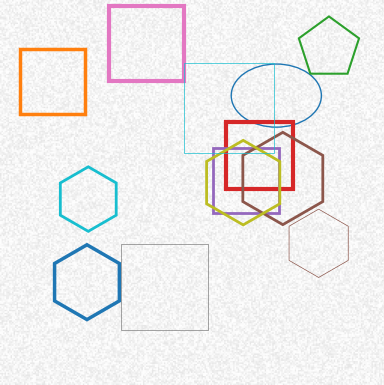[{"shape": "hexagon", "thickness": 2.5, "radius": 0.49, "center": [0.226, 0.267]}, {"shape": "oval", "thickness": 1, "radius": 0.59, "center": [0.718, 0.752]}, {"shape": "square", "thickness": 2.5, "radius": 0.42, "center": [0.137, 0.79]}, {"shape": "pentagon", "thickness": 1.5, "radius": 0.41, "center": [0.854, 0.875]}, {"shape": "square", "thickness": 3, "radius": 0.43, "center": [0.673, 0.597]}, {"shape": "square", "thickness": 2, "radius": 0.43, "center": [0.64, 0.531]}, {"shape": "hexagon", "thickness": 0.5, "radius": 0.44, "center": [0.828, 0.368]}, {"shape": "hexagon", "thickness": 2, "radius": 0.6, "center": [0.735, 0.536]}, {"shape": "square", "thickness": 3, "radius": 0.49, "center": [0.38, 0.887]}, {"shape": "square", "thickness": 0.5, "radius": 0.56, "center": [0.427, 0.255]}, {"shape": "hexagon", "thickness": 2, "radius": 0.55, "center": [0.632, 0.526]}, {"shape": "hexagon", "thickness": 2, "radius": 0.42, "center": [0.229, 0.483]}, {"shape": "square", "thickness": 0.5, "radius": 0.59, "center": [0.595, 0.72]}]